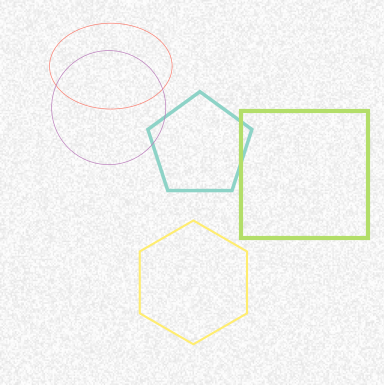[{"shape": "pentagon", "thickness": 2.5, "radius": 0.71, "center": [0.519, 0.62]}, {"shape": "oval", "thickness": 0.5, "radius": 0.8, "center": [0.288, 0.828]}, {"shape": "square", "thickness": 3, "radius": 0.83, "center": [0.791, 0.548]}, {"shape": "circle", "thickness": 0.5, "radius": 0.74, "center": [0.282, 0.721]}, {"shape": "hexagon", "thickness": 1.5, "radius": 0.8, "center": [0.502, 0.267]}]